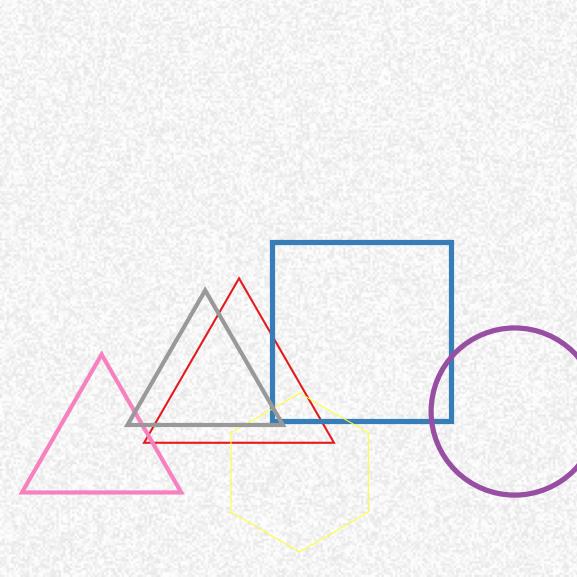[{"shape": "triangle", "thickness": 1, "radius": 0.95, "center": [0.414, 0.327]}, {"shape": "square", "thickness": 2.5, "radius": 0.77, "center": [0.627, 0.426]}, {"shape": "circle", "thickness": 2.5, "radius": 0.72, "center": [0.891, 0.287]}, {"shape": "hexagon", "thickness": 0.5, "radius": 0.69, "center": [0.519, 0.181]}, {"shape": "triangle", "thickness": 2, "radius": 0.8, "center": [0.176, 0.226]}, {"shape": "triangle", "thickness": 2, "radius": 0.78, "center": [0.355, 0.341]}]